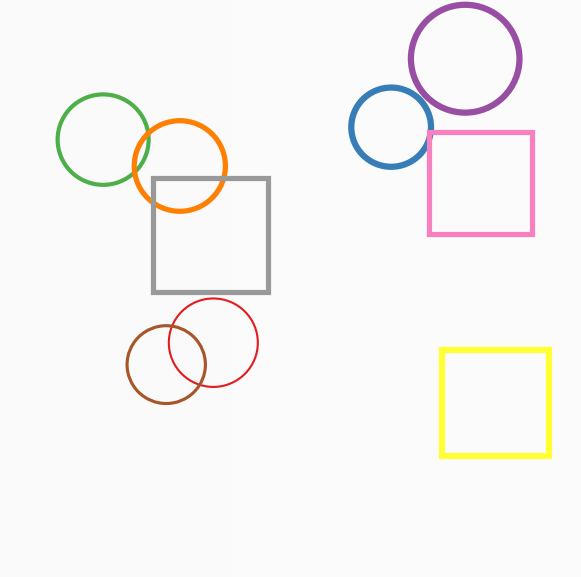[{"shape": "circle", "thickness": 1, "radius": 0.38, "center": [0.367, 0.406]}, {"shape": "circle", "thickness": 3, "radius": 0.34, "center": [0.673, 0.779]}, {"shape": "circle", "thickness": 2, "radius": 0.39, "center": [0.177, 0.757]}, {"shape": "circle", "thickness": 3, "radius": 0.47, "center": [0.8, 0.897]}, {"shape": "circle", "thickness": 2.5, "radius": 0.39, "center": [0.309, 0.712]}, {"shape": "square", "thickness": 3, "radius": 0.46, "center": [0.852, 0.301]}, {"shape": "circle", "thickness": 1.5, "radius": 0.34, "center": [0.286, 0.368]}, {"shape": "square", "thickness": 2.5, "radius": 0.44, "center": [0.827, 0.682]}, {"shape": "square", "thickness": 2.5, "radius": 0.49, "center": [0.362, 0.592]}]